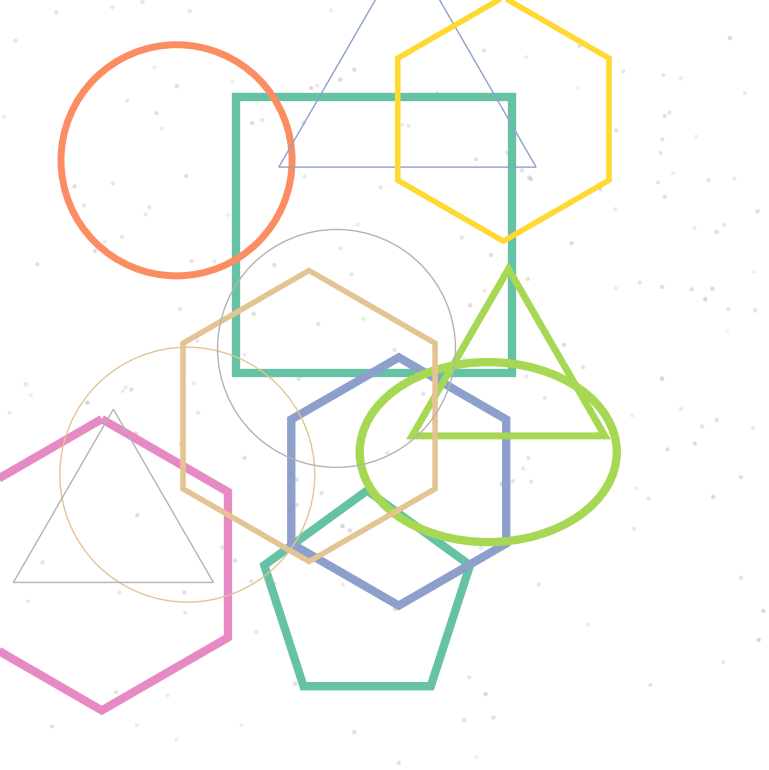[{"shape": "pentagon", "thickness": 3, "radius": 0.7, "center": [0.477, 0.222]}, {"shape": "square", "thickness": 3, "radius": 0.9, "center": [0.486, 0.695]}, {"shape": "circle", "thickness": 2.5, "radius": 0.75, "center": [0.229, 0.792]}, {"shape": "hexagon", "thickness": 3, "radius": 0.81, "center": [0.518, 0.375]}, {"shape": "triangle", "thickness": 0.5, "radius": 0.96, "center": [0.529, 0.879]}, {"shape": "hexagon", "thickness": 3, "radius": 0.95, "center": [0.132, 0.267]}, {"shape": "triangle", "thickness": 2.5, "radius": 0.72, "center": [0.66, 0.506]}, {"shape": "oval", "thickness": 3, "radius": 0.83, "center": [0.634, 0.413]}, {"shape": "hexagon", "thickness": 2, "radius": 0.79, "center": [0.654, 0.845]}, {"shape": "hexagon", "thickness": 2, "radius": 0.95, "center": [0.401, 0.46]}, {"shape": "circle", "thickness": 0.5, "radius": 0.83, "center": [0.243, 0.384]}, {"shape": "circle", "thickness": 0.5, "radius": 0.77, "center": [0.437, 0.547]}, {"shape": "triangle", "thickness": 0.5, "radius": 0.75, "center": [0.147, 0.319]}]